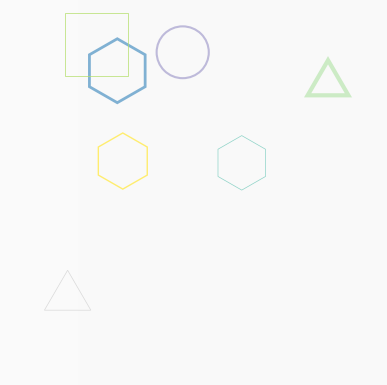[{"shape": "hexagon", "thickness": 0.5, "radius": 0.35, "center": [0.624, 0.577]}, {"shape": "circle", "thickness": 1.5, "radius": 0.34, "center": [0.472, 0.864]}, {"shape": "hexagon", "thickness": 2, "radius": 0.42, "center": [0.303, 0.816]}, {"shape": "square", "thickness": 0.5, "radius": 0.41, "center": [0.248, 0.884]}, {"shape": "triangle", "thickness": 0.5, "radius": 0.35, "center": [0.175, 0.229]}, {"shape": "triangle", "thickness": 3, "radius": 0.3, "center": [0.846, 0.783]}, {"shape": "hexagon", "thickness": 1, "radius": 0.36, "center": [0.317, 0.582]}]